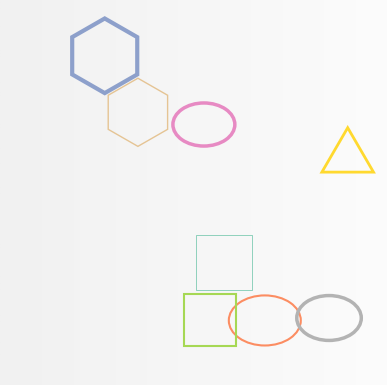[{"shape": "square", "thickness": 0.5, "radius": 0.36, "center": [0.578, 0.318]}, {"shape": "oval", "thickness": 1.5, "radius": 0.46, "center": [0.683, 0.168]}, {"shape": "hexagon", "thickness": 3, "radius": 0.48, "center": [0.27, 0.855]}, {"shape": "oval", "thickness": 2.5, "radius": 0.4, "center": [0.526, 0.677]}, {"shape": "square", "thickness": 1.5, "radius": 0.34, "center": [0.542, 0.17]}, {"shape": "triangle", "thickness": 2, "radius": 0.38, "center": [0.897, 0.591]}, {"shape": "hexagon", "thickness": 1, "radius": 0.44, "center": [0.356, 0.708]}, {"shape": "oval", "thickness": 2.5, "radius": 0.42, "center": [0.849, 0.174]}]